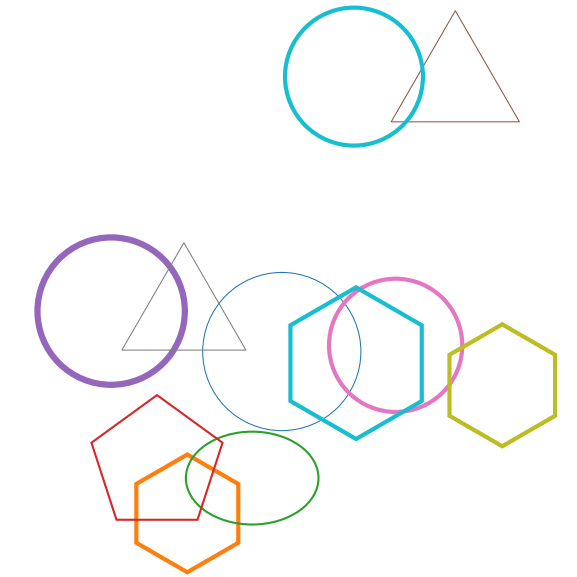[{"shape": "circle", "thickness": 0.5, "radius": 0.68, "center": [0.488, 0.39]}, {"shape": "hexagon", "thickness": 2, "radius": 0.51, "center": [0.324, 0.11]}, {"shape": "oval", "thickness": 1, "radius": 0.57, "center": [0.437, 0.171]}, {"shape": "pentagon", "thickness": 1, "radius": 0.6, "center": [0.272, 0.196]}, {"shape": "circle", "thickness": 3, "radius": 0.64, "center": [0.192, 0.46]}, {"shape": "triangle", "thickness": 0.5, "radius": 0.64, "center": [0.788, 0.852]}, {"shape": "circle", "thickness": 2, "radius": 0.58, "center": [0.685, 0.401]}, {"shape": "triangle", "thickness": 0.5, "radius": 0.62, "center": [0.318, 0.455]}, {"shape": "hexagon", "thickness": 2, "radius": 0.53, "center": [0.87, 0.332]}, {"shape": "hexagon", "thickness": 2, "radius": 0.66, "center": [0.617, 0.37]}, {"shape": "circle", "thickness": 2, "radius": 0.6, "center": [0.613, 0.866]}]